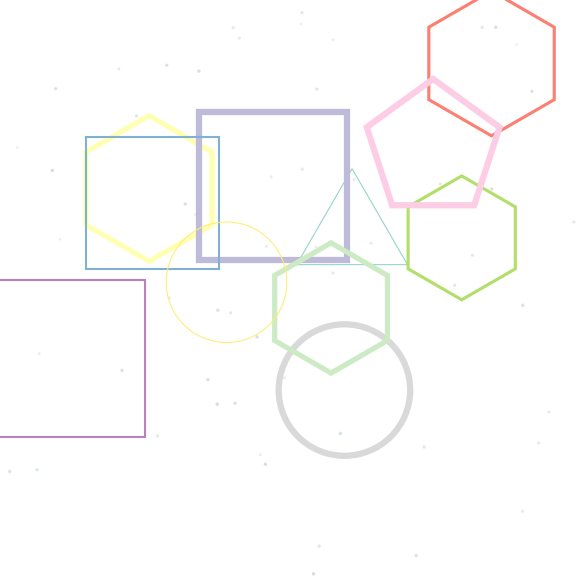[{"shape": "triangle", "thickness": 0.5, "radius": 0.55, "center": [0.61, 0.596]}, {"shape": "hexagon", "thickness": 2.5, "radius": 0.63, "center": [0.258, 0.673]}, {"shape": "square", "thickness": 3, "radius": 0.64, "center": [0.473, 0.677]}, {"shape": "hexagon", "thickness": 1.5, "radius": 0.63, "center": [0.851, 0.889]}, {"shape": "square", "thickness": 1, "radius": 0.58, "center": [0.264, 0.648]}, {"shape": "hexagon", "thickness": 1.5, "radius": 0.54, "center": [0.8, 0.587]}, {"shape": "pentagon", "thickness": 3, "radius": 0.6, "center": [0.75, 0.741]}, {"shape": "circle", "thickness": 3, "radius": 0.57, "center": [0.596, 0.324]}, {"shape": "square", "thickness": 1, "radius": 0.68, "center": [0.115, 0.378]}, {"shape": "hexagon", "thickness": 2.5, "radius": 0.56, "center": [0.573, 0.466]}, {"shape": "circle", "thickness": 0.5, "radius": 0.52, "center": [0.392, 0.51]}]